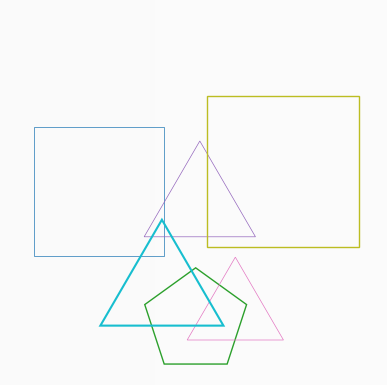[{"shape": "square", "thickness": 0.5, "radius": 0.84, "center": [0.256, 0.503]}, {"shape": "pentagon", "thickness": 1, "radius": 0.69, "center": [0.505, 0.166]}, {"shape": "triangle", "thickness": 0.5, "radius": 0.83, "center": [0.516, 0.468]}, {"shape": "triangle", "thickness": 0.5, "radius": 0.72, "center": [0.607, 0.189]}, {"shape": "square", "thickness": 1, "radius": 0.98, "center": [0.729, 0.555]}, {"shape": "triangle", "thickness": 1.5, "radius": 0.92, "center": [0.418, 0.246]}]